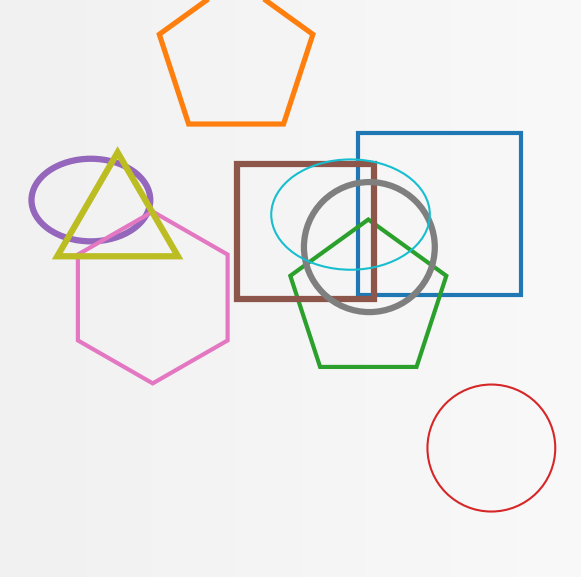[{"shape": "square", "thickness": 2, "radius": 0.7, "center": [0.756, 0.629]}, {"shape": "pentagon", "thickness": 2.5, "radius": 0.69, "center": [0.406, 0.897]}, {"shape": "pentagon", "thickness": 2, "radius": 0.71, "center": [0.634, 0.478]}, {"shape": "circle", "thickness": 1, "radius": 0.55, "center": [0.845, 0.223]}, {"shape": "oval", "thickness": 3, "radius": 0.51, "center": [0.156, 0.653]}, {"shape": "square", "thickness": 3, "radius": 0.59, "center": [0.526, 0.598]}, {"shape": "hexagon", "thickness": 2, "radius": 0.74, "center": [0.263, 0.484]}, {"shape": "circle", "thickness": 3, "radius": 0.56, "center": [0.635, 0.571]}, {"shape": "triangle", "thickness": 3, "radius": 0.6, "center": [0.202, 0.615]}, {"shape": "oval", "thickness": 1, "radius": 0.68, "center": [0.603, 0.628]}]